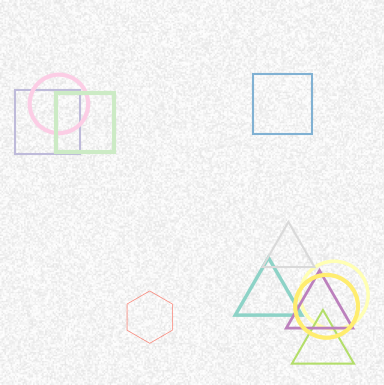[{"shape": "triangle", "thickness": 2.5, "radius": 0.5, "center": [0.697, 0.231]}, {"shape": "circle", "thickness": 2.5, "radius": 0.44, "center": [0.868, 0.233]}, {"shape": "square", "thickness": 1.5, "radius": 0.42, "center": [0.123, 0.683]}, {"shape": "hexagon", "thickness": 0.5, "radius": 0.34, "center": [0.389, 0.176]}, {"shape": "square", "thickness": 1.5, "radius": 0.39, "center": [0.734, 0.73]}, {"shape": "triangle", "thickness": 1.5, "radius": 0.46, "center": [0.839, 0.102]}, {"shape": "circle", "thickness": 3, "radius": 0.38, "center": [0.153, 0.73]}, {"shape": "triangle", "thickness": 1.5, "radius": 0.39, "center": [0.749, 0.345]}, {"shape": "triangle", "thickness": 2, "radius": 0.5, "center": [0.83, 0.198]}, {"shape": "square", "thickness": 3, "radius": 0.38, "center": [0.222, 0.682]}, {"shape": "circle", "thickness": 3, "radius": 0.41, "center": [0.848, 0.204]}]